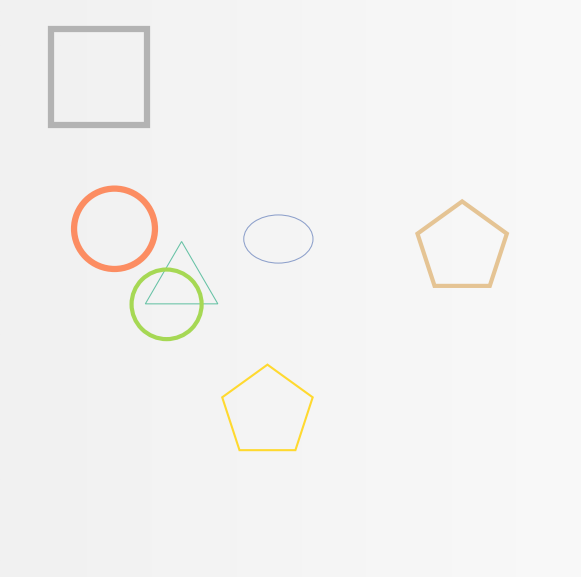[{"shape": "triangle", "thickness": 0.5, "radius": 0.36, "center": [0.312, 0.509]}, {"shape": "circle", "thickness": 3, "radius": 0.35, "center": [0.197, 0.603]}, {"shape": "oval", "thickness": 0.5, "radius": 0.3, "center": [0.479, 0.585]}, {"shape": "circle", "thickness": 2, "radius": 0.3, "center": [0.287, 0.472]}, {"shape": "pentagon", "thickness": 1, "radius": 0.41, "center": [0.46, 0.286]}, {"shape": "pentagon", "thickness": 2, "radius": 0.4, "center": [0.795, 0.57]}, {"shape": "square", "thickness": 3, "radius": 0.41, "center": [0.17, 0.866]}]